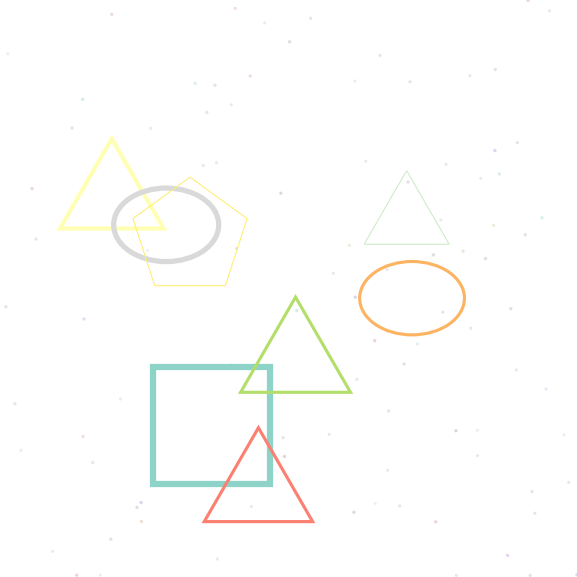[{"shape": "square", "thickness": 3, "radius": 0.51, "center": [0.366, 0.263]}, {"shape": "triangle", "thickness": 2, "radius": 0.52, "center": [0.194, 0.655]}, {"shape": "triangle", "thickness": 1.5, "radius": 0.54, "center": [0.447, 0.15]}, {"shape": "oval", "thickness": 1.5, "radius": 0.45, "center": [0.714, 0.483]}, {"shape": "triangle", "thickness": 1.5, "radius": 0.55, "center": [0.512, 0.375]}, {"shape": "oval", "thickness": 2.5, "radius": 0.45, "center": [0.288, 0.61]}, {"shape": "triangle", "thickness": 0.5, "radius": 0.43, "center": [0.704, 0.619]}, {"shape": "pentagon", "thickness": 0.5, "radius": 0.52, "center": [0.329, 0.588]}]